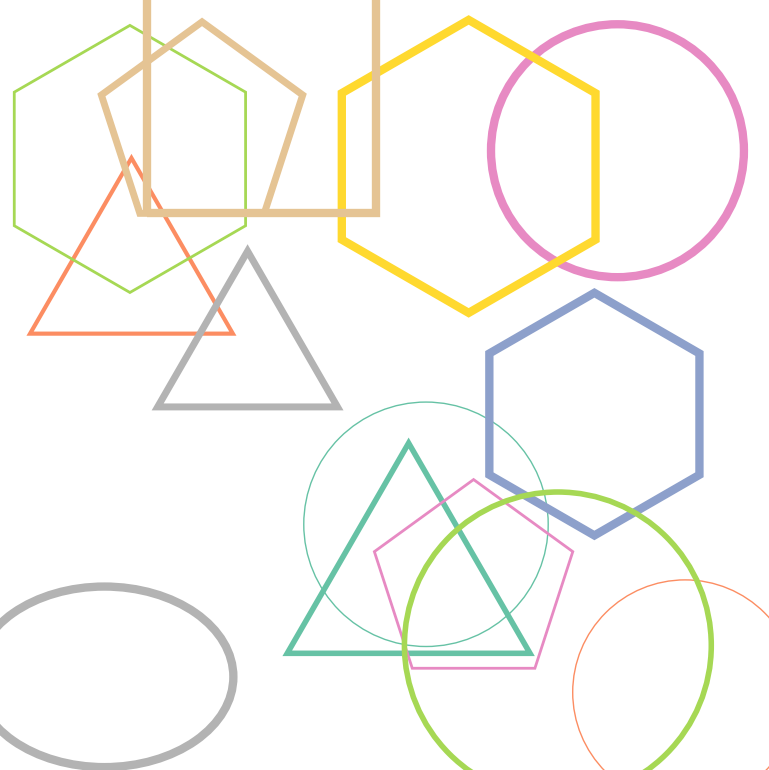[{"shape": "triangle", "thickness": 2, "radius": 0.91, "center": [0.531, 0.243]}, {"shape": "circle", "thickness": 0.5, "radius": 0.79, "center": [0.553, 0.319]}, {"shape": "circle", "thickness": 0.5, "radius": 0.73, "center": [0.89, 0.101]}, {"shape": "triangle", "thickness": 1.5, "radius": 0.76, "center": [0.171, 0.643]}, {"shape": "hexagon", "thickness": 3, "radius": 0.79, "center": [0.772, 0.462]}, {"shape": "circle", "thickness": 3, "radius": 0.82, "center": [0.802, 0.804]}, {"shape": "pentagon", "thickness": 1, "radius": 0.68, "center": [0.615, 0.242]}, {"shape": "circle", "thickness": 2, "radius": 1.0, "center": [0.724, 0.162]}, {"shape": "hexagon", "thickness": 1, "radius": 0.87, "center": [0.169, 0.794]}, {"shape": "hexagon", "thickness": 3, "radius": 0.95, "center": [0.609, 0.784]}, {"shape": "square", "thickness": 3, "radius": 0.74, "center": [0.34, 0.872]}, {"shape": "pentagon", "thickness": 2.5, "radius": 0.69, "center": [0.262, 0.834]}, {"shape": "triangle", "thickness": 2.5, "radius": 0.67, "center": [0.322, 0.539]}, {"shape": "oval", "thickness": 3, "radius": 0.84, "center": [0.136, 0.121]}]